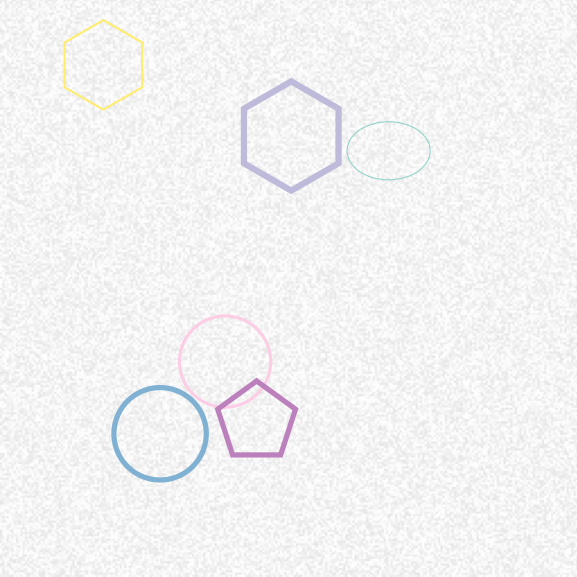[{"shape": "oval", "thickness": 0.5, "radius": 0.36, "center": [0.673, 0.738]}, {"shape": "hexagon", "thickness": 3, "radius": 0.47, "center": [0.504, 0.764]}, {"shape": "circle", "thickness": 2.5, "radius": 0.4, "center": [0.277, 0.248]}, {"shape": "circle", "thickness": 1.5, "radius": 0.39, "center": [0.39, 0.373]}, {"shape": "pentagon", "thickness": 2.5, "radius": 0.35, "center": [0.444, 0.269]}, {"shape": "hexagon", "thickness": 1, "radius": 0.39, "center": [0.179, 0.887]}]